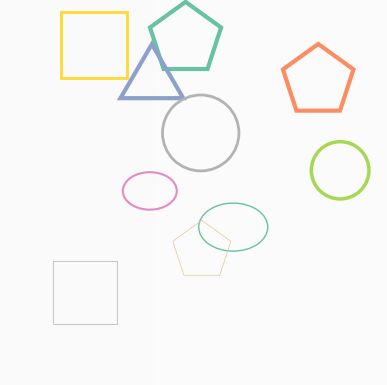[{"shape": "pentagon", "thickness": 3, "radius": 0.48, "center": [0.479, 0.899]}, {"shape": "oval", "thickness": 1, "radius": 0.45, "center": [0.602, 0.41]}, {"shape": "pentagon", "thickness": 3, "radius": 0.48, "center": [0.821, 0.79]}, {"shape": "triangle", "thickness": 3, "radius": 0.47, "center": [0.392, 0.792]}, {"shape": "oval", "thickness": 1.5, "radius": 0.35, "center": [0.387, 0.504]}, {"shape": "circle", "thickness": 2.5, "radius": 0.37, "center": [0.878, 0.558]}, {"shape": "square", "thickness": 2, "radius": 0.42, "center": [0.242, 0.884]}, {"shape": "pentagon", "thickness": 0.5, "radius": 0.39, "center": [0.521, 0.349]}, {"shape": "square", "thickness": 0.5, "radius": 0.41, "center": [0.219, 0.241]}, {"shape": "circle", "thickness": 2, "radius": 0.49, "center": [0.518, 0.655]}]